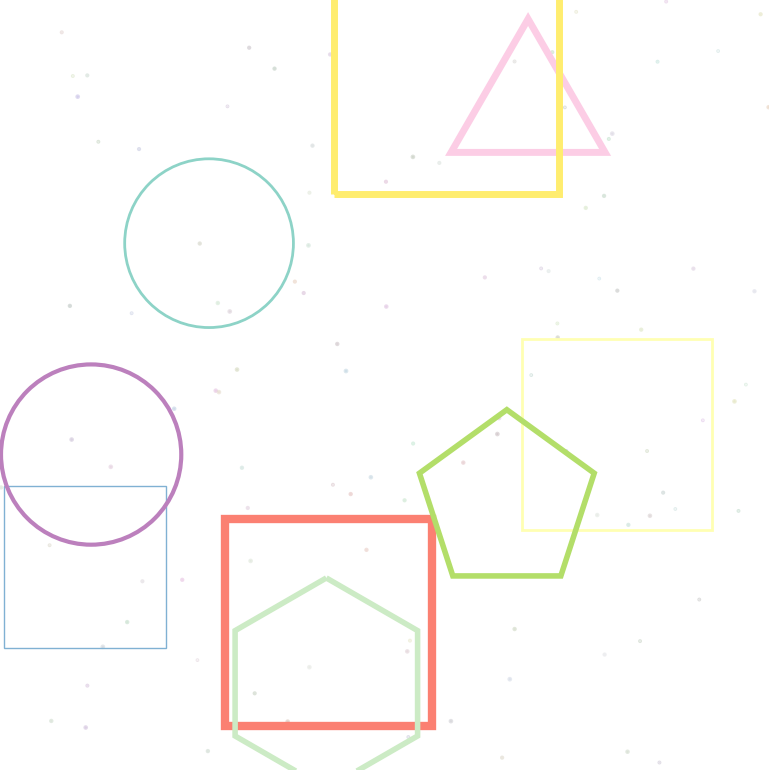[{"shape": "circle", "thickness": 1, "radius": 0.55, "center": [0.271, 0.684]}, {"shape": "square", "thickness": 1, "radius": 0.62, "center": [0.801, 0.436]}, {"shape": "square", "thickness": 3, "radius": 0.67, "center": [0.427, 0.192]}, {"shape": "square", "thickness": 0.5, "radius": 0.53, "center": [0.111, 0.263]}, {"shape": "pentagon", "thickness": 2, "radius": 0.6, "center": [0.658, 0.349]}, {"shape": "triangle", "thickness": 2.5, "radius": 0.58, "center": [0.686, 0.86]}, {"shape": "circle", "thickness": 1.5, "radius": 0.59, "center": [0.118, 0.41]}, {"shape": "hexagon", "thickness": 2, "radius": 0.68, "center": [0.424, 0.113]}, {"shape": "square", "thickness": 2.5, "radius": 0.73, "center": [0.579, 0.894]}]